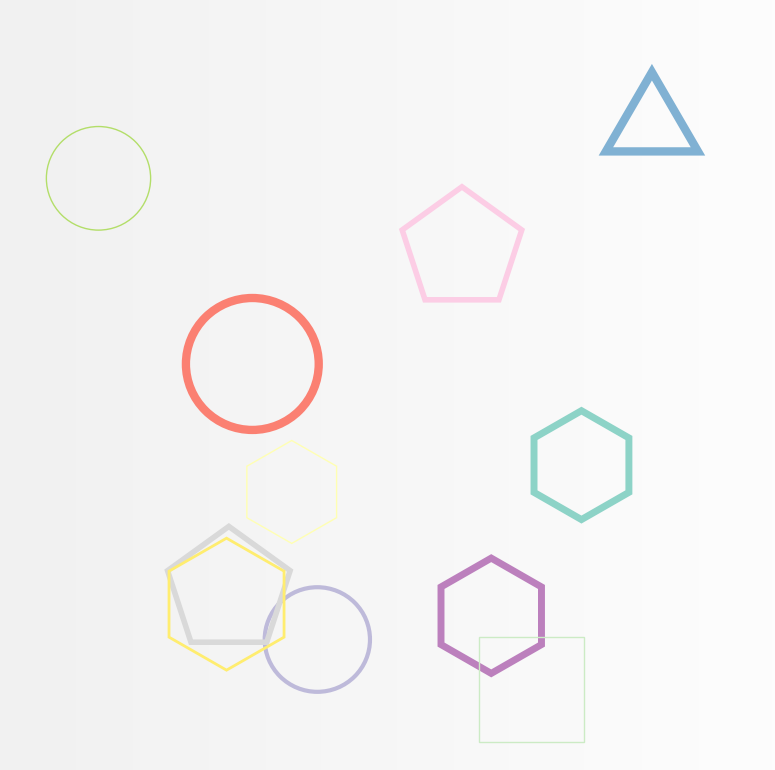[{"shape": "hexagon", "thickness": 2.5, "radius": 0.35, "center": [0.75, 0.396]}, {"shape": "hexagon", "thickness": 0.5, "radius": 0.33, "center": [0.376, 0.361]}, {"shape": "circle", "thickness": 1.5, "radius": 0.34, "center": [0.409, 0.169]}, {"shape": "circle", "thickness": 3, "radius": 0.43, "center": [0.326, 0.527]}, {"shape": "triangle", "thickness": 3, "radius": 0.34, "center": [0.841, 0.838]}, {"shape": "circle", "thickness": 0.5, "radius": 0.34, "center": [0.127, 0.768]}, {"shape": "pentagon", "thickness": 2, "radius": 0.41, "center": [0.596, 0.676]}, {"shape": "pentagon", "thickness": 2, "radius": 0.42, "center": [0.295, 0.233]}, {"shape": "hexagon", "thickness": 2.5, "radius": 0.37, "center": [0.634, 0.2]}, {"shape": "square", "thickness": 0.5, "radius": 0.34, "center": [0.686, 0.104]}, {"shape": "hexagon", "thickness": 1, "radius": 0.43, "center": [0.292, 0.215]}]